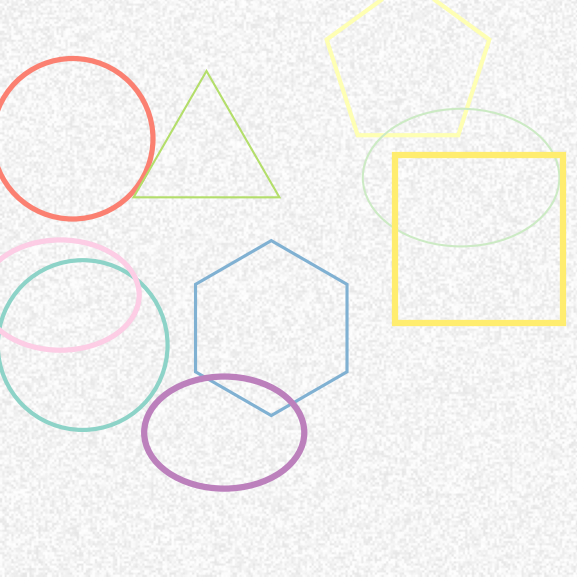[{"shape": "circle", "thickness": 2, "radius": 0.73, "center": [0.143, 0.402]}, {"shape": "pentagon", "thickness": 2, "radius": 0.74, "center": [0.706, 0.885]}, {"shape": "circle", "thickness": 2.5, "radius": 0.69, "center": [0.126, 0.759]}, {"shape": "hexagon", "thickness": 1.5, "radius": 0.76, "center": [0.47, 0.431]}, {"shape": "triangle", "thickness": 1, "radius": 0.73, "center": [0.358, 0.73]}, {"shape": "oval", "thickness": 2.5, "radius": 0.68, "center": [0.105, 0.488]}, {"shape": "oval", "thickness": 3, "radius": 0.69, "center": [0.388, 0.25]}, {"shape": "oval", "thickness": 1, "radius": 0.85, "center": [0.798, 0.692]}, {"shape": "square", "thickness": 3, "radius": 0.73, "center": [0.83, 0.586]}]